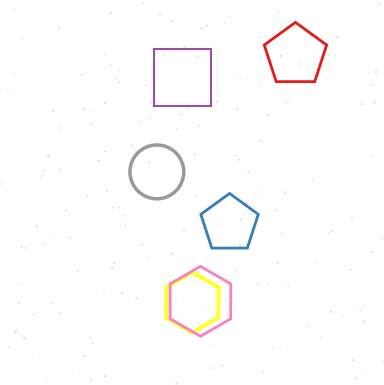[{"shape": "pentagon", "thickness": 2, "radius": 0.43, "center": [0.767, 0.857]}, {"shape": "pentagon", "thickness": 2, "radius": 0.39, "center": [0.596, 0.419]}, {"shape": "square", "thickness": 1.5, "radius": 0.37, "center": [0.474, 0.799]}, {"shape": "hexagon", "thickness": 3, "radius": 0.39, "center": [0.5, 0.215]}, {"shape": "hexagon", "thickness": 2, "radius": 0.45, "center": [0.521, 0.217]}, {"shape": "circle", "thickness": 2.5, "radius": 0.35, "center": [0.407, 0.554]}]